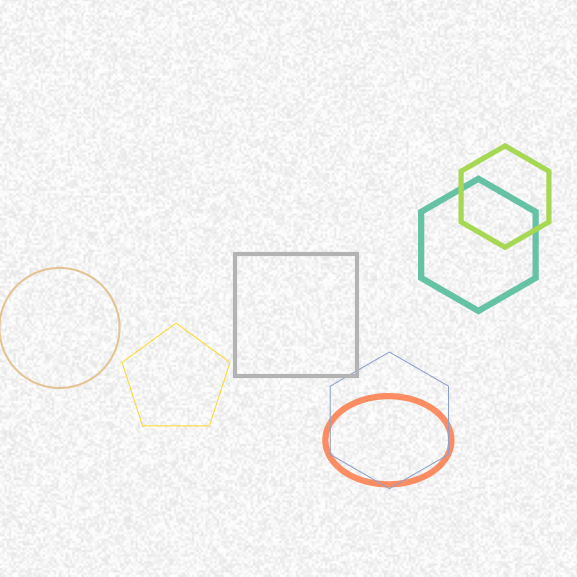[{"shape": "hexagon", "thickness": 3, "radius": 0.57, "center": [0.828, 0.575]}, {"shape": "oval", "thickness": 3, "radius": 0.55, "center": [0.672, 0.237]}, {"shape": "hexagon", "thickness": 0.5, "radius": 0.59, "center": [0.674, 0.271]}, {"shape": "hexagon", "thickness": 2.5, "radius": 0.44, "center": [0.874, 0.659]}, {"shape": "pentagon", "thickness": 0.5, "radius": 0.49, "center": [0.305, 0.341]}, {"shape": "circle", "thickness": 1, "radius": 0.52, "center": [0.103, 0.431]}, {"shape": "square", "thickness": 2, "radius": 0.53, "center": [0.513, 0.453]}]